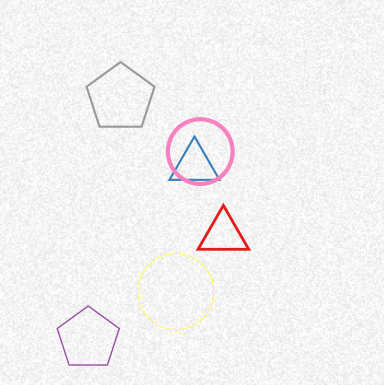[{"shape": "triangle", "thickness": 2, "radius": 0.38, "center": [0.58, 0.39]}, {"shape": "triangle", "thickness": 1.5, "radius": 0.38, "center": [0.505, 0.57]}, {"shape": "pentagon", "thickness": 1, "radius": 0.42, "center": [0.229, 0.12]}, {"shape": "circle", "thickness": 0.5, "radius": 0.49, "center": [0.456, 0.243]}, {"shape": "circle", "thickness": 3, "radius": 0.42, "center": [0.52, 0.606]}, {"shape": "pentagon", "thickness": 1.5, "radius": 0.46, "center": [0.313, 0.746]}]